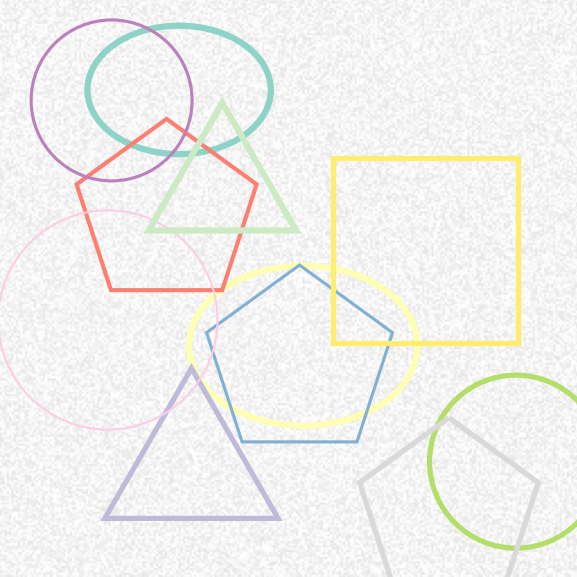[{"shape": "oval", "thickness": 3, "radius": 0.79, "center": [0.31, 0.843]}, {"shape": "oval", "thickness": 3, "radius": 0.99, "center": [0.525, 0.4]}, {"shape": "triangle", "thickness": 2.5, "radius": 0.87, "center": [0.332, 0.188]}, {"shape": "pentagon", "thickness": 2, "radius": 0.82, "center": [0.288, 0.629]}, {"shape": "pentagon", "thickness": 1.5, "radius": 0.85, "center": [0.519, 0.371]}, {"shape": "circle", "thickness": 2.5, "radius": 0.75, "center": [0.894, 0.2]}, {"shape": "circle", "thickness": 1, "radius": 0.95, "center": [0.187, 0.445]}, {"shape": "pentagon", "thickness": 2.5, "radius": 0.81, "center": [0.777, 0.113]}, {"shape": "circle", "thickness": 1.5, "radius": 0.7, "center": [0.193, 0.825]}, {"shape": "triangle", "thickness": 3, "radius": 0.74, "center": [0.385, 0.674]}, {"shape": "square", "thickness": 2.5, "radius": 0.8, "center": [0.736, 0.566]}]